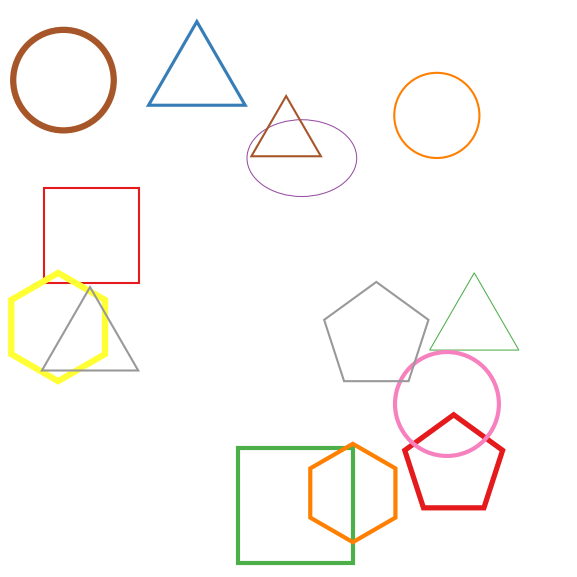[{"shape": "square", "thickness": 1, "radius": 0.41, "center": [0.159, 0.592]}, {"shape": "pentagon", "thickness": 2.5, "radius": 0.45, "center": [0.786, 0.192]}, {"shape": "triangle", "thickness": 1.5, "radius": 0.48, "center": [0.341, 0.865]}, {"shape": "square", "thickness": 2, "radius": 0.5, "center": [0.511, 0.123]}, {"shape": "triangle", "thickness": 0.5, "radius": 0.45, "center": [0.821, 0.438]}, {"shape": "oval", "thickness": 0.5, "radius": 0.47, "center": [0.523, 0.725]}, {"shape": "circle", "thickness": 1, "radius": 0.37, "center": [0.756, 0.799]}, {"shape": "hexagon", "thickness": 2, "radius": 0.43, "center": [0.611, 0.145]}, {"shape": "hexagon", "thickness": 3, "radius": 0.47, "center": [0.101, 0.433]}, {"shape": "circle", "thickness": 3, "radius": 0.44, "center": [0.11, 0.86]}, {"shape": "triangle", "thickness": 1, "radius": 0.35, "center": [0.495, 0.763]}, {"shape": "circle", "thickness": 2, "radius": 0.45, "center": [0.774, 0.3]}, {"shape": "pentagon", "thickness": 1, "radius": 0.47, "center": [0.652, 0.416]}, {"shape": "triangle", "thickness": 1, "radius": 0.48, "center": [0.156, 0.406]}]